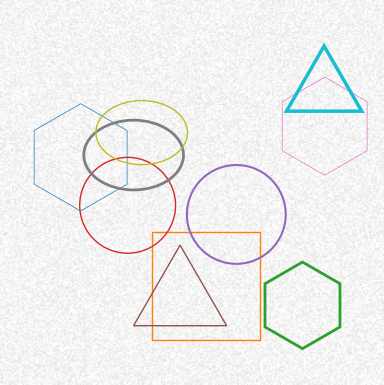[{"shape": "hexagon", "thickness": 0.5, "radius": 0.7, "center": [0.209, 0.591]}, {"shape": "square", "thickness": 1, "radius": 0.7, "center": [0.536, 0.257]}, {"shape": "hexagon", "thickness": 2, "radius": 0.56, "center": [0.786, 0.207]}, {"shape": "circle", "thickness": 1, "radius": 0.62, "center": [0.331, 0.467]}, {"shape": "circle", "thickness": 1.5, "radius": 0.64, "center": [0.614, 0.443]}, {"shape": "triangle", "thickness": 1, "radius": 0.7, "center": [0.468, 0.224]}, {"shape": "hexagon", "thickness": 0.5, "radius": 0.64, "center": [0.843, 0.672]}, {"shape": "oval", "thickness": 2, "radius": 0.65, "center": [0.347, 0.597]}, {"shape": "oval", "thickness": 1, "radius": 0.59, "center": [0.368, 0.656]}, {"shape": "triangle", "thickness": 2.5, "radius": 0.56, "center": [0.842, 0.768]}]